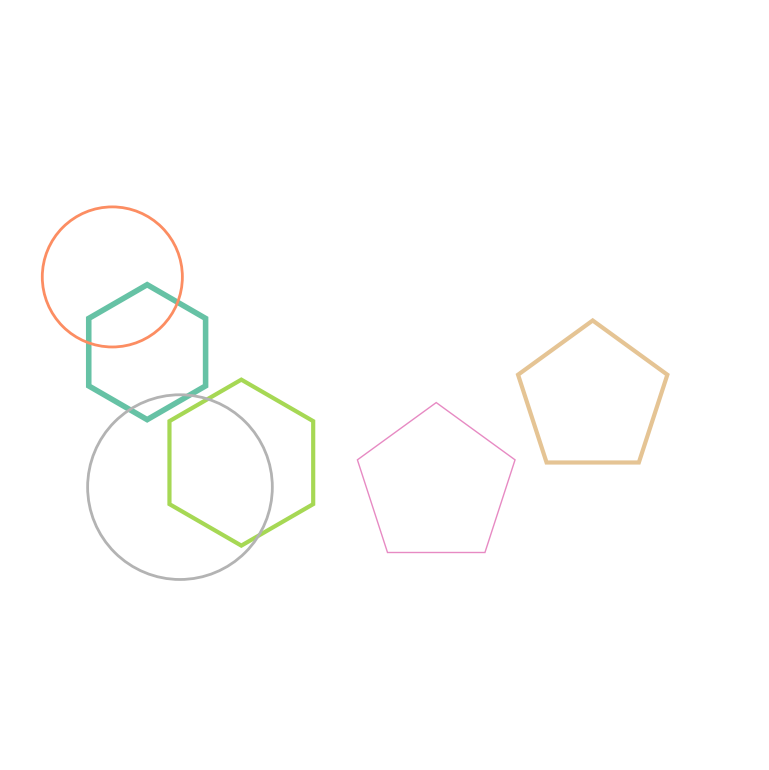[{"shape": "hexagon", "thickness": 2, "radius": 0.44, "center": [0.191, 0.543]}, {"shape": "circle", "thickness": 1, "radius": 0.45, "center": [0.146, 0.64]}, {"shape": "pentagon", "thickness": 0.5, "radius": 0.54, "center": [0.567, 0.37]}, {"shape": "hexagon", "thickness": 1.5, "radius": 0.54, "center": [0.313, 0.399]}, {"shape": "pentagon", "thickness": 1.5, "radius": 0.51, "center": [0.77, 0.482]}, {"shape": "circle", "thickness": 1, "radius": 0.6, "center": [0.234, 0.367]}]